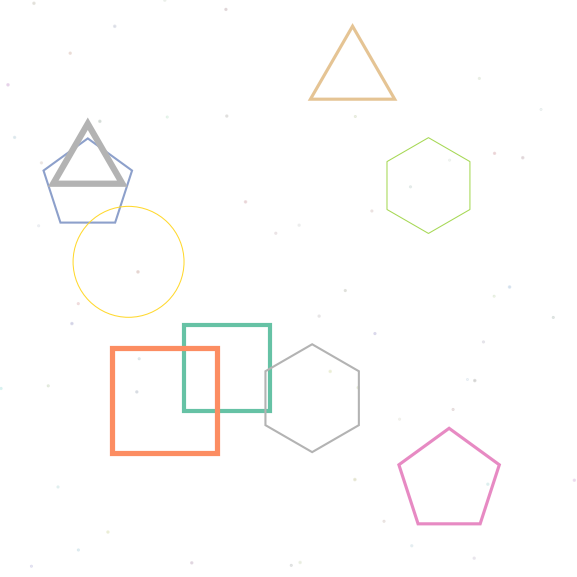[{"shape": "square", "thickness": 2, "radius": 0.37, "center": [0.393, 0.361]}, {"shape": "square", "thickness": 2.5, "radius": 0.46, "center": [0.285, 0.306]}, {"shape": "pentagon", "thickness": 1, "radius": 0.4, "center": [0.152, 0.679]}, {"shape": "pentagon", "thickness": 1.5, "radius": 0.46, "center": [0.778, 0.166]}, {"shape": "hexagon", "thickness": 0.5, "radius": 0.41, "center": [0.742, 0.678]}, {"shape": "circle", "thickness": 0.5, "radius": 0.48, "center": [0.223, 0.546]}, {"shape": "triangle", "thickness": 1.5, "radius": 0.42, "center": [0.61, 0.87]}, {"shape": "triangle", "thickness": 3, "radius": 0.35, "center": [0.152, 0.716]}, {"shape": "hexagon", "thickness": 1, "radius": 0.47, "center": [0.541, 0.31]}]